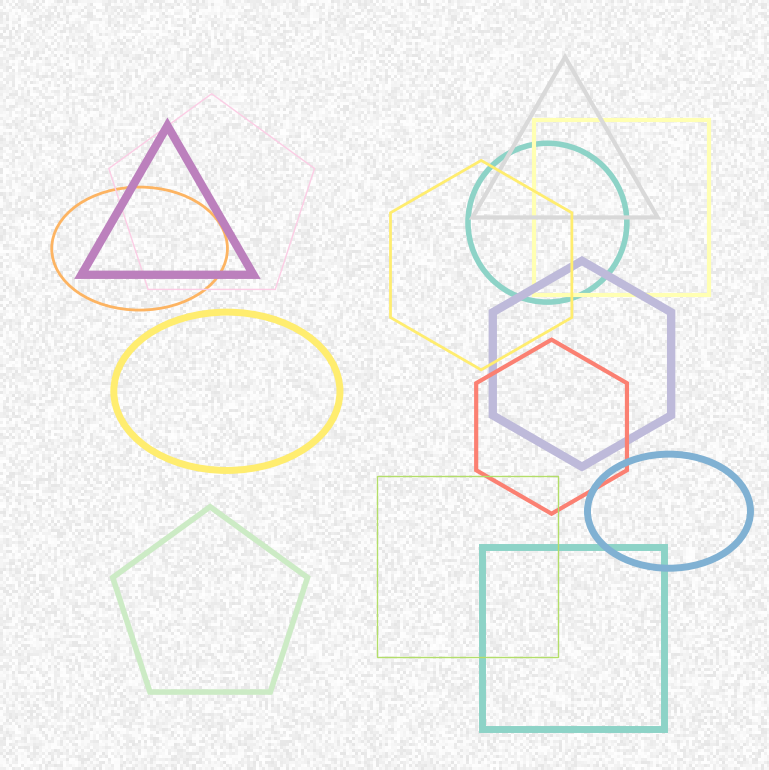[{"shape": "circle", "thickness": 2, "radius": 0.52, "center": [0.711, 0.711]}, {"shape": "square", "thickness": 2.5, "radius": 0.59, "center": [0.744, 0.171]}, {"shape": "square", "thickness": 1.5, "radius": 0.57, "center": [0.808, 0.73]}, {"shape": "hexagon", "thickness": 3, "radius": 0.67, "center": [0.756, 0.528]}, {"shape": "hexagon", "thickness": 1.5, "radius": 0.57, "center": [0.716, 0.446]}, {"shape": "oval", "thickness": 2.5, "radius": 0.53, "center": [0.869, 0.336]}, {"shape": "oval", "thickness": 1, "radius": 0.57, "center": [0.181, 0.677]}, {"shape": "square", "thickness": 0.5, "radius": 0.59, "center": [0.607, 0.265]}, {"shape": "pentagon", "thickness": 0.5, "radius": 0.7, "center": [0.275, 0.738]}, {"shape": "triangle", "thickness": 1.5, "radius": 0.69, "center": [0.734, 0.787]}, {"shape": "triangle", "thickness": 3, "radius": 0.65, "center": [0.217, 0.708]}, {"shape": "pentagon", "thickness": 2, "radius": 0.66, "center": [0.273, 0.209]}, {"shape": "hexagon", "thickness": 1, "radius": 0.68, "center": [0.625, 0.656]}, {"shape": "oval", "thickness": 2.5, "radius": 0.73, "center": [0.295, 0.492]}]